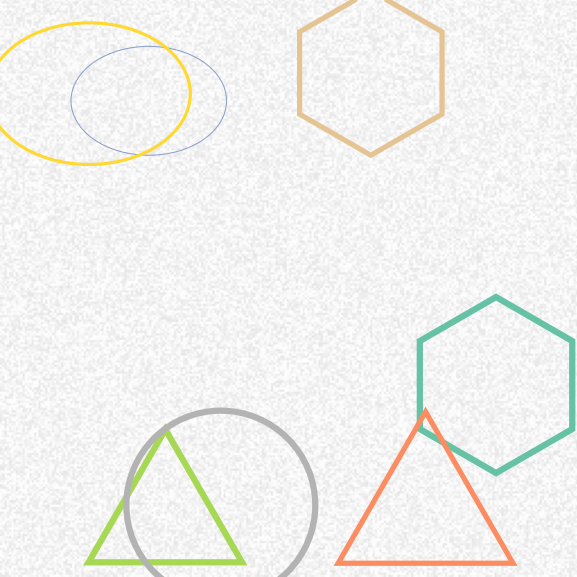[{"shape": "hexagon", "thickness": 3, "radius": 0.76, "center": [0.859, 0.332]}, {"shape": "triangle", "thickness": 2.5, "radius": 0.87, "center": [0.737, 0.111]}, {"shape": "oval", "thickness": 0.5, "radius": 0.67, "center": [0.258, 0.825]}, {"shape": "triangle", "thickness": 3, "radius": 0.77, "center": [0.286, 0.102]}, {"shape": "oval", "thickness": 1.5, "radius": 0.88, "center": [0.154, 0.837]}, {"shape": "hexagon", "thickness": 2.5, "radius": 0.71, "center": [0.642, 0.873]}, {"shape": "circle", "thickness": 3, "radius": 0.82, "center": [0.382, 0.124]}]